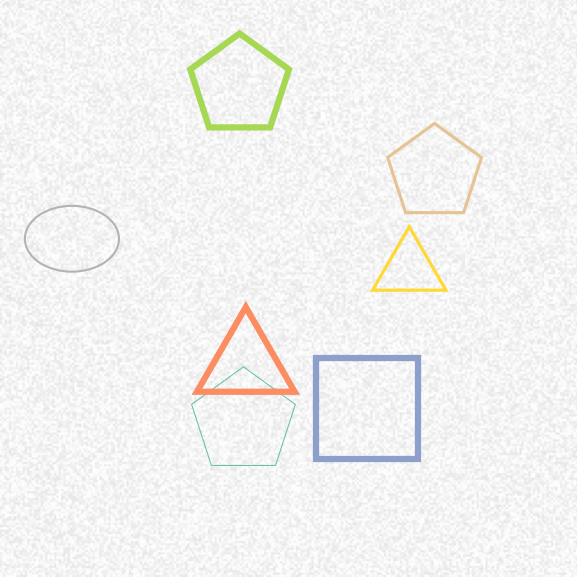[{"shape": "pentagon", "thickness": 0.5, "radius": 0.47, "center": [0.422, 0.27]}, {"shape": "triangle", "thickness": 3, "radius": 0.49, "center": [0.426, 0.37]}, {"shape": "square", "thickness": 3, "radius": 0.44, "center": [0.635, 0.292]}, {"shape": "pentagon", "thickness": 3, "radius": 0.45, "center": [0.415, 0.851]}, {"shape": "triangle", "thickness": 1.5, "radius": 0.37, "center": [0.709, 0.533]}, {"shape": "pentagon", "thickness": 1.5, "radius": 0.43, "center": [0.753, 0.7]}, {"shape": "oval", "thickness": 1, "radius": 0.41, "center": [0.125, 0.586]}]